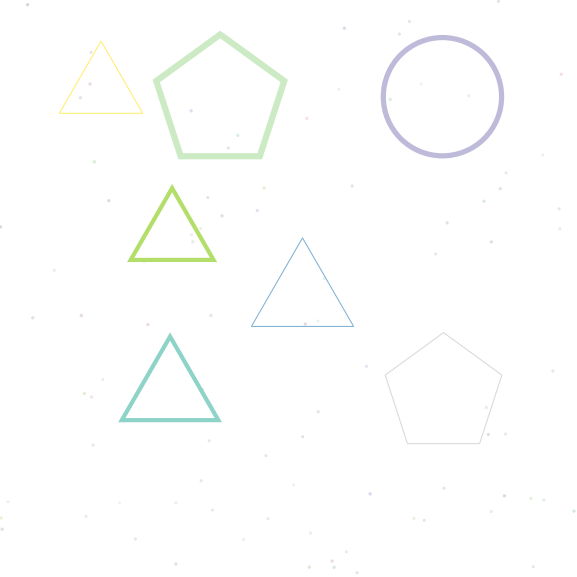[{"shape": "triangle", "thickness": 2, "radius": 0.48, "center": [0.295, 0.32]}, {"shape": "circle", "thickness": 2.5, "radius": 0.51, "center": [0.766, 0.832]}, {"shape": "triangle", "thickness": 0.5, "radius": 0.51, "center": [0.524, 0.485]}, {"shape": "triangle", "thickness": 2, "radius": 0.41, "center": [0.298, 0.591]}, {"shape": "pentagon", "thickness": 0.5, "radius": 0.53, "center": [0.768, 0.317]}, {"shape": "pentagon", "thickness": 3, "radius": 0.58, "center": [0.381, 0.823]}, {"shape": "triangle", "thickness": 0.5, "radius": 0.42, "center": [0.175, 0.845]}]